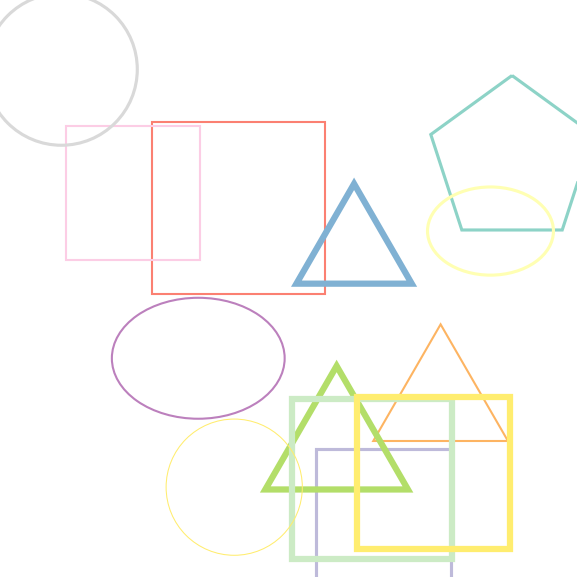[{"shape": "pentagon", "thickness": 1.5, "radius": 0.74, "center": [0.887, 0.721]}, {"shape": "oval", "thickness": 1.5, "radius": 0.55, "center": [0.849, 0.599]}, {"shape": "square", "thickness": 1.5, "radius": 0.58, "center": [0.664, 0.105]}, {"shape": "square", "thickness": 1, "radius": 0.75, "center": [0.413, 0.639]}, {"shape": "triangle", "thickness": 3, "radius": 0.58, "center": [0.613, 0.566]}, {"shape": "triangle", "thickness": 1, "radius": 0.67, "center": [0.763, 0.303]}, {"shape": "triangle", "thickness": 3, "radius": 0.71, "center": [0.583, 0.223]}, {"shape": "square", "thickness": 1, "radius": 0.58, "center": [0.231, 0.664]}, {"shape": "circle", "thickness": 1.5, "radius": 0.66, "center": [0.106, 0.879]}, {"shape": "oval", "thickness": 1, "radius": 0.75, "center": [0.343, 0.379]}, {"shape": "square", "thickness": 3, "radius": 0.69, "center": [0.645, 0.169]}, {"shape": "square", "thickness": 3, "radius": 0.66, "center": [0.75, 0.18]}, {"shape": "circle", "thickness": 0.5, "radius": 0.59, "center": [0.406, 0.156]}]